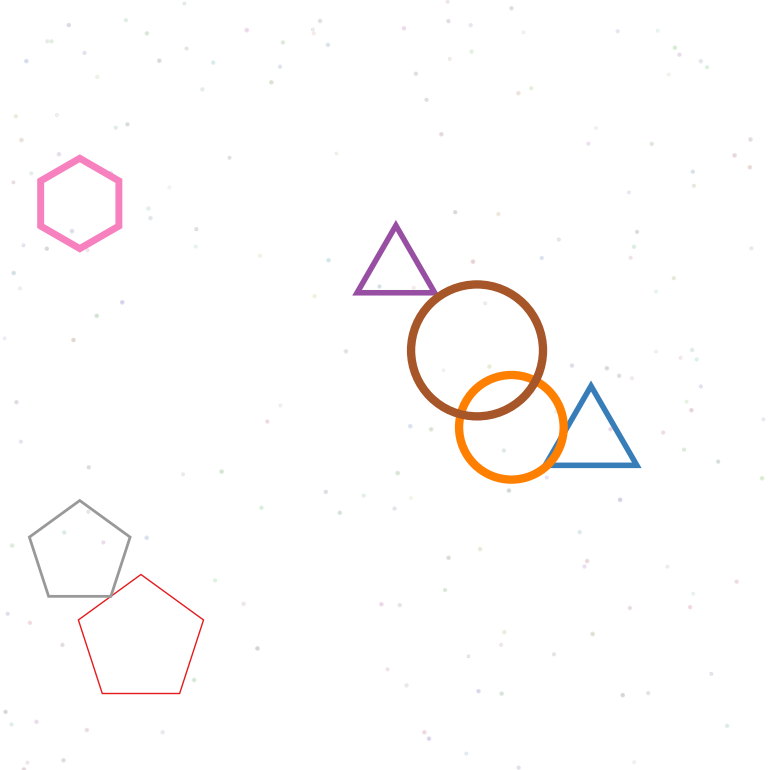[{"shape": "pentagon", "thickness": 0.5, "radius": 0.43, "center": [0.183, 0.168]}, {"shape": "triangle", "thickness": 2, "radius": 0.34, "center": [0.768, 0.43]}, {"shape": "triangle", "thickness": 2, "radius": 0.29, "center": [0.514, 0.649]}, {"shape": "circle", "thickness": 3, "radius": 0.34, "center": [0.664, 0.445]}, {"shape": "circle", "thickness": 3, "radius": 0.43, "center": [0.62, 0.545]}, {"shape": "hexagon", "thickness": 2.5, "radius": 0.29, "center": [0.104, 0.736]}, {"shape": "pentagon", "thickness": 1, "radius": 0.34, "center": [0.104, 0.281]}]